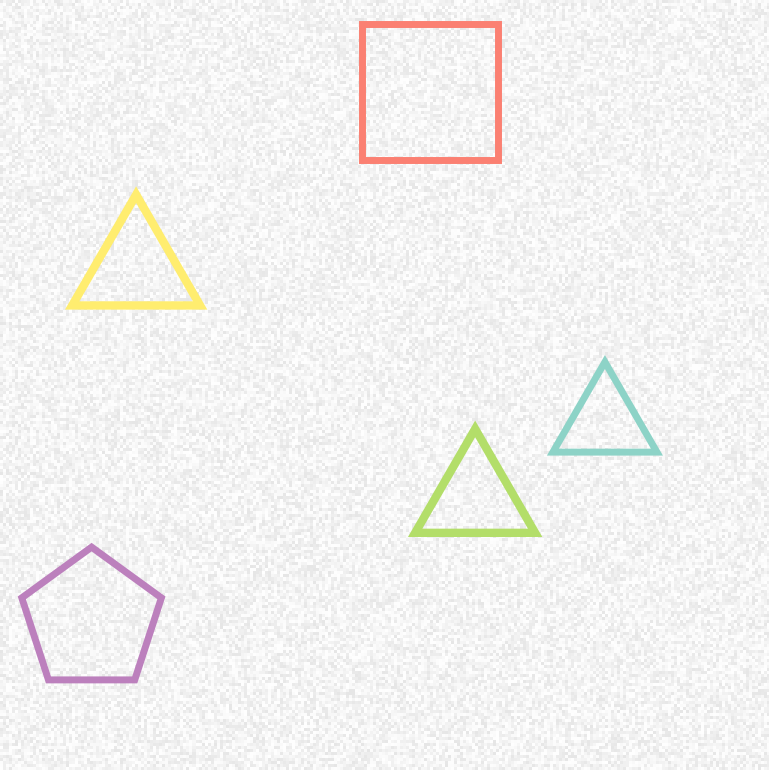[{"shape": "triangle", "thickness": 2.5, "radius": 0.39, "center": [0.786, 0.452]}, {"shape": "square", "thickness": 2.5, "radius": 0.44, "center": [0.558, 0.88]}, {"shape": "triangle", "thickness": 3, "radius": 0.45, "center": [0.617, 0.353]}, {"shape": "pentagon", "thickness": 2.5, "radius": 0.48, "center": [0.119, 0.194]}, {"shape": "triangle", "thickness": 3, "radius": 0.48, "center": [0.177, 0.651]}]